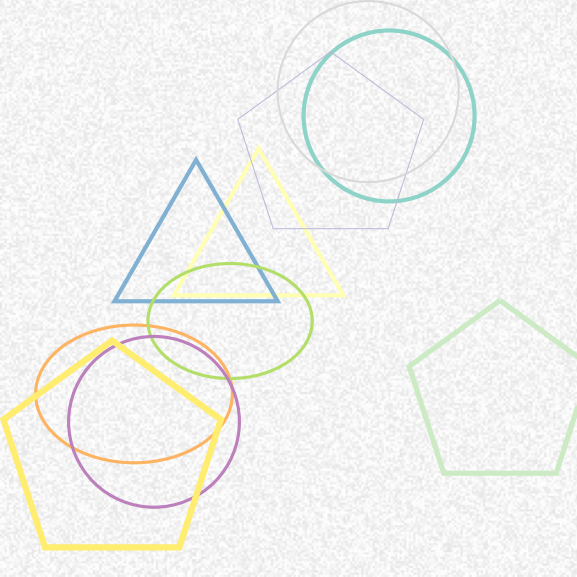[{"shape": "circle", "thickness": 2, "radius": 0.74, "center": [0.674, 0.798]}, {"shape": "triangle", "thickness": 2, "radius": 0.85, "center": [0.448, 0.573]}, {"shape": "pentagon", "thickness": 0.5, "radius": 0.85, "center": [0.573, 0.74]}, {"shape": "triangle", "thickness": 2, "radius": 0.82, "center": [0.34, 0.559]}, {"shape": "oval", "thickness": 1.5, "radius": 0.85, "center": [0.232, 0.317]}, {"shape": "oval", "thickness": 1.5, "radius": 0.71, "center": [0.398, 0.443]}, {"shape": "circle", "thickness": 1, "radius": 0.78, "center": [0.638, 0.84]}, {"shape": "circle", "thickness": 1.5, "radius": 0.74, "center": [0.267, 0.269]}, {"shape": "pentagon", "thickness": 2.5, "radius": 0.83, "center": [0.866, 0.313]}, {"shape": "pentagon", "thickness": 3, "radius": 0.99, "center": [0.194, 0.211]}]